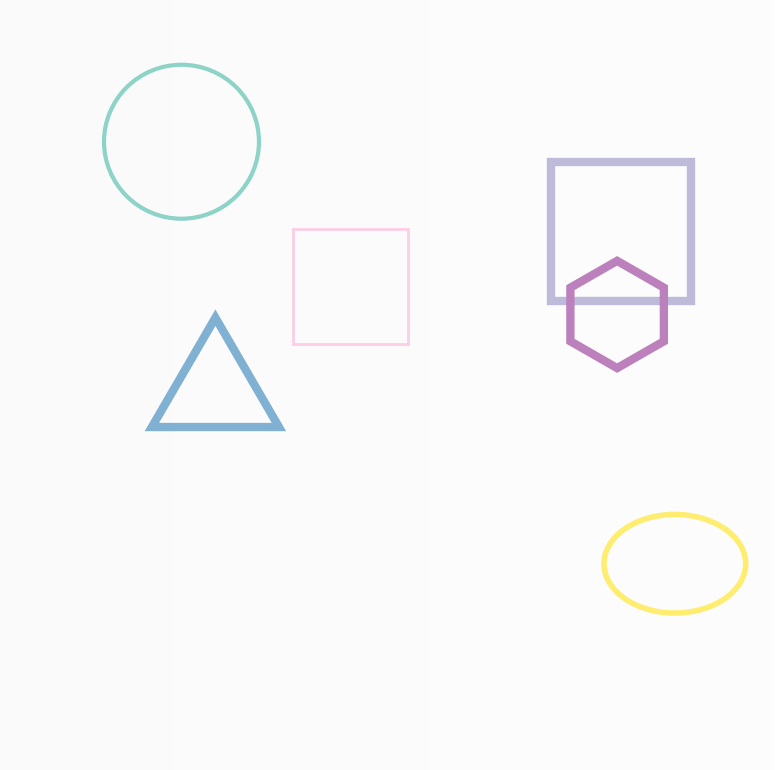[{"shape": "circle", "thickness": 1.5, "radius": 0.5, "center": [0.234, 0.816]}, {"shape": "square", "thickness": 3, "radius": 0.45, "center": [0.801, 0.699]}, {"shape": "triangle", "thickness": 3, "radius": 0.47, "center": [0.278, 0.493]}, {"shape": "square", "thickness": 1, "radius": 0.37, "center": [0.452, 0.628]}, {"shape": "hexagon", "thickness": 3, "radius": 0.35, "center": [0.796, 0.592]}, {"shape": "oval", "thickness": 2, "radius": 0.46, "center": [0.871, 0.268]}]